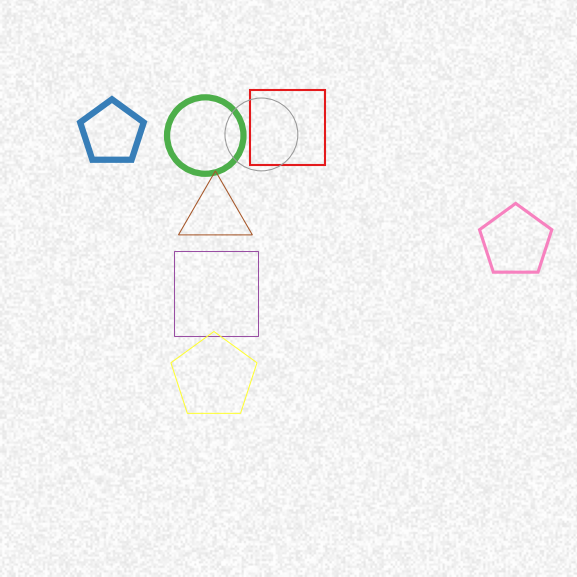[{"shape": "square", "thickness": 1, "radius": 0.32, "center": [0.498, 0.779]}, {"shape": "pentagon", "thickness": 3, "radius": 0.29, "center": [0.194, 0.769]}, {"shape": "circle", "thickness": 3, "radius": 0.33, "center": [0.355, 0.764]}, {"shape": "square", "thickness": 0.5, "radius": 0.37, "center": [0.374, 0.491]}, {"shape": "pentagon", "thickness": 0.5, "radius": 0.39, "center": [0.37, 0.347]}, {"shape": "triangle", "thickness": 0.5, "radius": 0.37, "center": [0.373, 0.629]}, {"shape": "pentagon", "thickness": 1.5, "radius": 0.33, "center": [0.893, 0.581]}, {"shape": "circle", "thickness": 0.5, "radius": 0.32, "center": [0.453, 0.766]}]